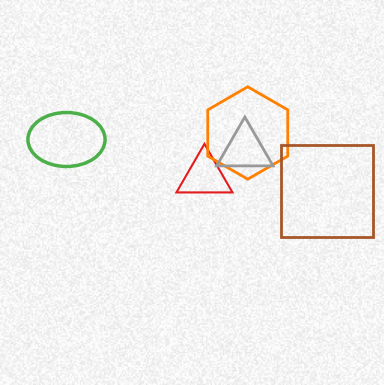[{"shape": "triangle", "thickness": 1.5, "radius": 0.42, "center": [0.531, 0.542]}, {"shape": "oval", "thickness": 2.5, "radius": 0.5, "center": [0.173, 0.638]}, {"shape": "hexagon", "thickness": 2, "radius": 0.6, "center": [0.644, 0.655]}, {"shape": "square", "thickness": 2, "radius": 0.6, "center": [0.849, 0.505]}, {"shape": "triangle", "thickness": 2, "radius": 0.42, "center": [0.636, 0.611]}]